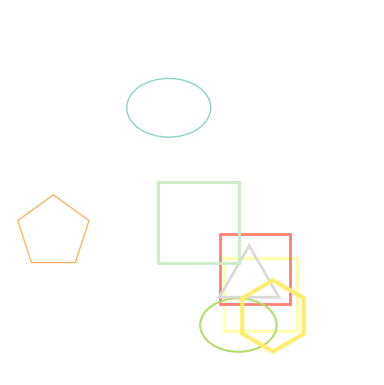[{"shape": "oval", "thickness": 1, "radius": 0.55, "center": [0.438, 0.72]}, {"shape": "square", "thickness": 2.5, "radius": 0.48, "center": [0.677, 0.236]}, {"shape": "square", "thickness": 2, "radius": 0.45, "center": [0.662, 0.302]}, {"shape": "pentagon", "thickness": 1, "radius": 0.49, "center": [0.139, 0.397]}, {"shape": "oval", "thickness": 1.5, "radius": 0.5, "center": [0.619, 0.156]}, {"shape": "triangle", "thickness": 2, "radius": 0.45, "center": [0.647, 0.273]}, {"shape": "square", "thickness": 2, "radius": 0.53, "center": [0.515, 0.421]}, {"shape": "hexagon", "thickness": 3, "radius": 0.46, "center": [0.709, 0.179]}]